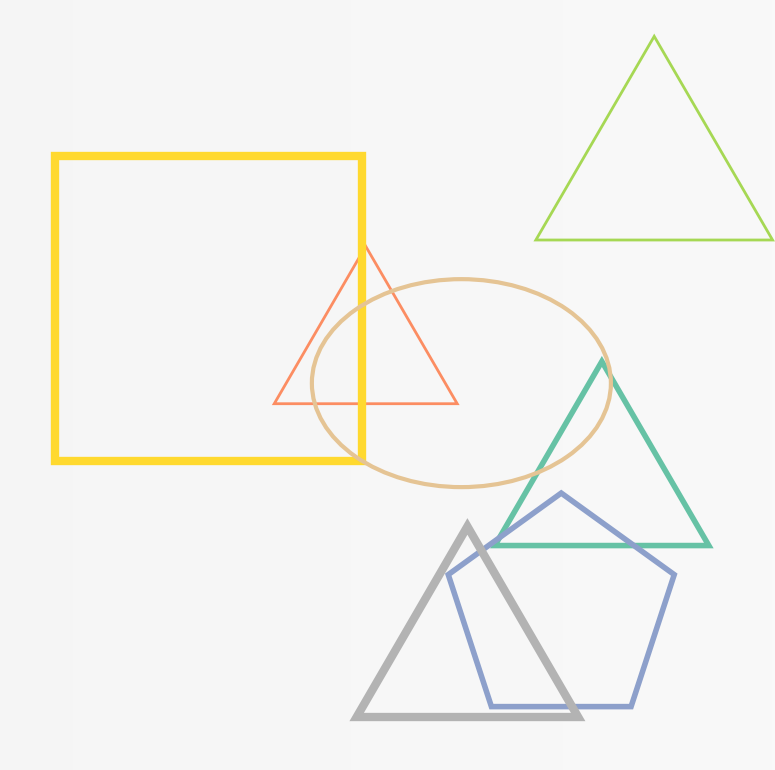[{"shape": "triangle", "thickness": 2, "radius": 0.8, "center": [0.777, 0.371]}, {"shape": "triangle", "thickness": 1, "radius": 0.68, "center": [0.472, 0.544]}, {"shape": "pentagon", "thickness": 2, "radius": 0.77, "center": [0.724, 0.206]}, {"shape": "triangle", "thickness": 1, "radius": 0.88, "center": [0.844, 0.776]}, {"shape": "square", "thickness": 3, "radius": 0.99, "center": [0.269, 0.599]}, {"shape": "oval", "thickness": 1.5, "radius": 0.96, "center": [0.595, 0.502]}, {"shape": "triangle", "thickness": 3, "radius": 0.82, "center": [0.603, 0.151]}]